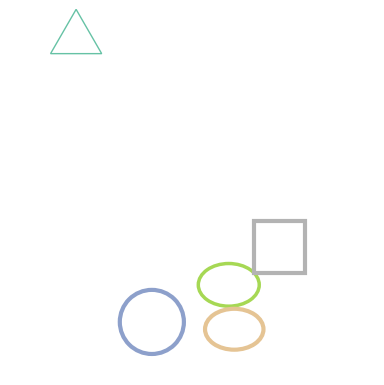[{"shape": "triangle", "thickness": 1, "radius": 0.38, "center": [0.198, 0.899]}, {"shape": "circle", "thickness": 3, "radius": 0.42, "center": [0.394, 0.164]}, {"shape": "oval", "thickness": 2.5, "radius": 0.4, "center": [0.594, 0.26]}, {"shape": "oval", "thickness": 3, "radius": 0.38, "center": [0.608, 0.145]}, {"shape": "square", "thickness": 3, "radius": 0.33, "center": [0.726, 0.358]}]